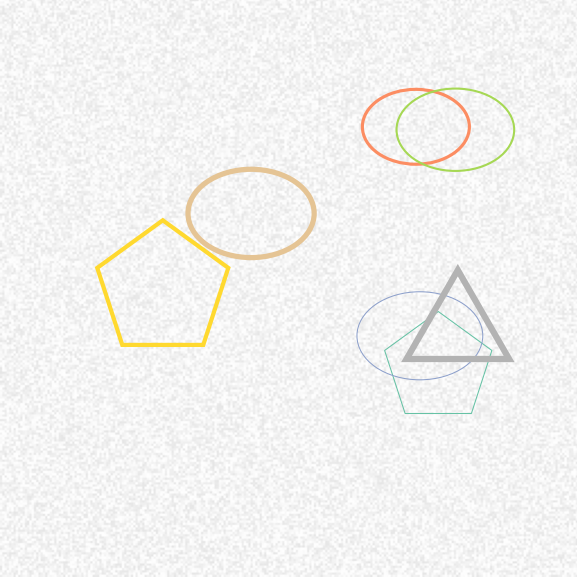[{"shape": "pentagon", "thickness": 0.5, "radius": 0.49, "center": [0.759, 0.362]}, {"shape": "oval", "thickness": 1.5, "radius": 0.46, "center": [0.72, 0.78]}, {"shape": "oval", "thickness": 0.5, "radius": 0.54, "center": [0.727, 0.418]}, {"shape": "oval", "thickness": 1, "radius": 0.51, "center": [0.789, 0.774]}, {"shape": "pentagon", "thickness": 2, "radius": 0.6, "center": [0.282, 0.498]}, {"shape": "oval", "thickness": 2.5, "radius": 0.55, "center": [0.435, 0.63]}, {"shape": "triangle", "thickness": 3, "radius": 0.51, "center": [0.793, 0.429]}]